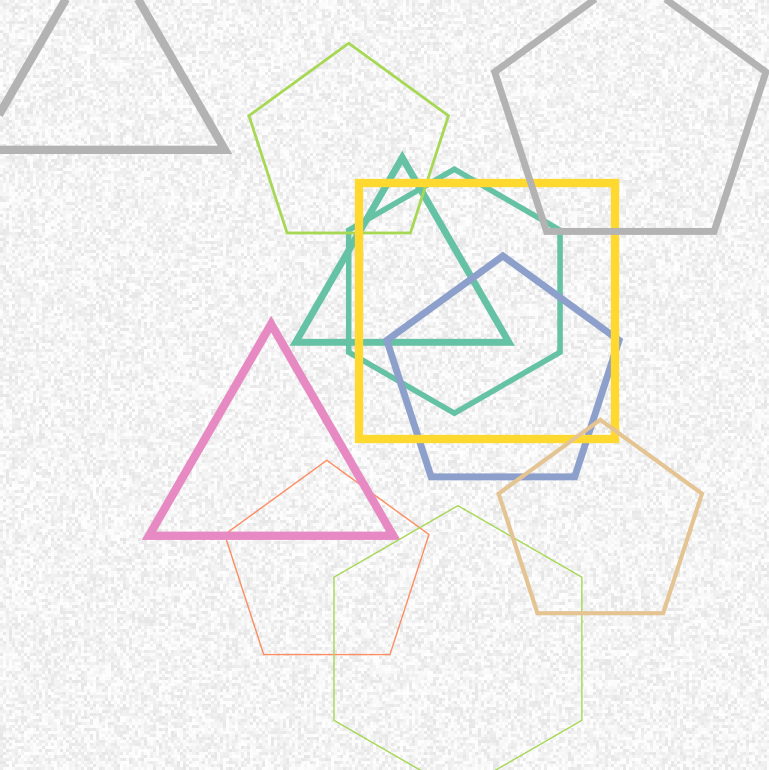[{"shape": "hexagon", "thickness": 2, "radius": 0.79, "center": [0.59, 0.622]}, {"shape": "triangle", "thickness": 2.5, "radius": 0.8, "center": [0.522, 0.635]}, {"shape": "pentagon", "thickness": 0.5, "radius": 0.7, "center": [0.424, 0.263]}, {"shape": "pentagon", "thickness": 2.5, "radius": 0.79, "center": [0.653, 0.509]}, {"shape": "triangle", "thickness": 3, "radius": 0.92, "center": [0.352, 0.396]}, {"shape": "pentagon", "thickness": 1, "radius": 0.68, "center": [0.453, 0.808]}, {"shape": "hexagon", "thickness": 0.5, "radius": 0.93, "center": [0.595, 0.157]}, {"shape": "square", "thickness": 3, "radius": 0.83, "center": [0.633, 0.597]}, {"shape": "pentagon", "thickness": 1.5, "radius": 0.69, "center": [0.78, 0.316]}, {"shape": "triangle", "thickness": 3, "radius": 0.92, "center": [0.132, 0.898]}, {"shape": "pentagon", "thickness": 2.5, "radius": 0.93, "center": [0.819, 0.849]}]